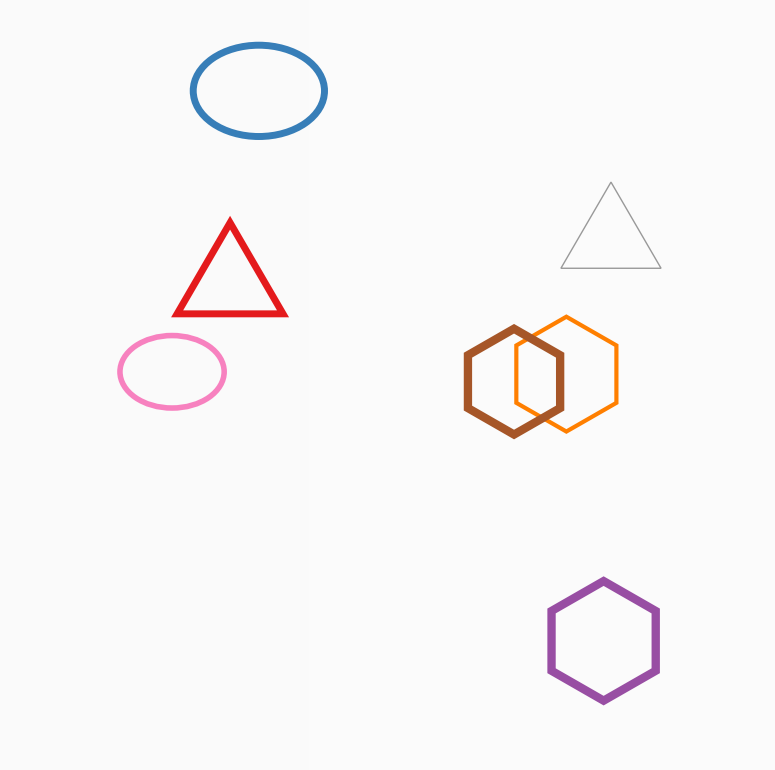[{"shape": "triangle", "thickness": 2.5, "radius": 0.39, "center": [0.297, 0.632]}, {"shape": "oval", "thickness": 2.5, "radius": 0.42, "center": [0.334, 0.882]}, {"shape": "hexagon", "thickness": 3, "radius": 0.39, "center": [0.779, 0.168]}, {"shape": "hexagon", "thickness": 1.5, "radius": 0.37, "center": [0.731, 0.514]}, {"shape": "hexagon", "thickness": 3, "radius": 0.34, "center": [0.663, 0.504]}, {"shape": "oval", "thickness": 2, "radius": 0.34, "center": [0.222, 0.517]}, {"shape": "triangle", "thickness": 0.5, "radius": 0.37, "center": [0.788, 0.689]}]